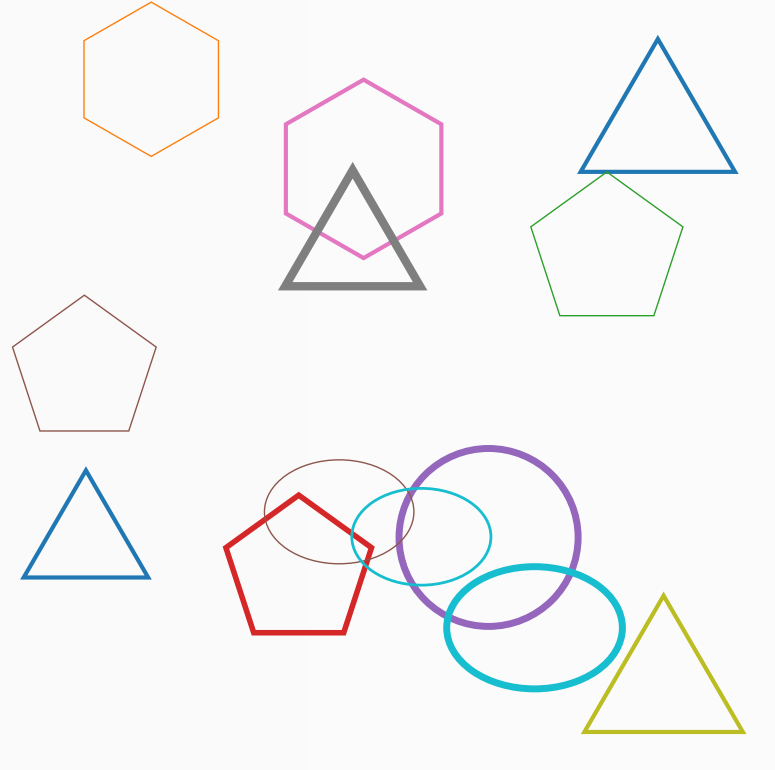[{"shape": "triangle", "thickness": 1.5, "radius": 0.46, "center": [0.111, 0.296]}, {"shape": "triangle", "thickness": 1.5, "radius": 0.58, "center": [0.849, 0.834]}, {"shape": "hexagon", "thickness": 0.5, "radius": 0.5, "center": [0.195, 0.897]}, {"shape": "pentagon", "thickness": 0.5, "radius": 0.52, "center": [0.783, 0.673]}, {"shape": "pentagon", "thickness": 2, "radius": 0.49, "center": [0.385, 0.258]}, {"shape": "circle", "thickness": 2.5, "radius": 0.58, "center": [0.63, 0.302]}, {"shape": "pentagon", "thickness": 0.5, "radius": 0.49, "center": [0.109, 0.519]}, {"shape": "oval", "thickness": 0.5, "radius": 0.48, "center": [0.438, 0.335]}, {"shape": "hexagon", "thickness": 1.5, "radius": 0.58, "center": [0.469, 0.781]}, {"shape": "triangle", "thickness": 3, "radius": 0.5, "center": [0.455, 0.678]}, {"shape": "triangle", "thickness": 1.5, "radius": 0.59, "center": [0.856, 0.108]}, {"shape": "oval", "thickness": 2.5, "radius": 0.57, "center": [0.69, 0.185]}, {"shape": "oval", "thickness": 1, "radius": 0.45, "center": [0.544, 0.303]}]